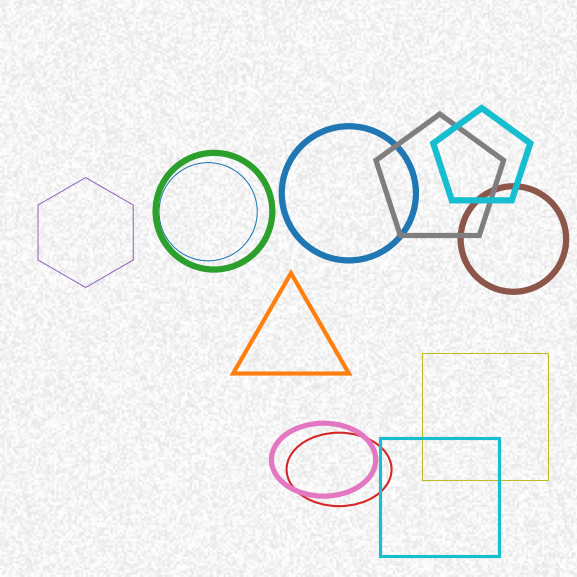[{"shape": "circle", "thickness": 3, "radius": 0.58, "center": [0.604, 0.664]}, {"shape": "circle", "thickness": 0.5, "radius": 0.43, "center": [0.36, 0.633]}, {"shape": "triangle", "thickness": 2, "radius": 0.58, "center": [0.504, 0.41]}, {"shape": "circle", "thickness": 3, "radius": 0.51, "center": [0.37, 0.633]}, {"shape": "oval", "thickness": 1, "radius": 0.45, "center": [0.587, 0.186]}, {"shape": "hexagon", "thickness": 0.5, "radius": 0.48, "center": [0.148, 0.596]}, {"shape": "circle", "thickness": 3, "radius": 0.46, "center": [0.889, 0.585]}, {"shape": "oval", "thickness": 2.5, "radius": 0.45, "center": [0.56, 0.203]}, {"shape": "pentagon", "thickness": 2.5, "radius": 0.58, "center": [0.762, 0.685]}, {"shape": "square", "thickness": 0.5, "radius": 0.55, "center": [0.84, 0.278]}, {"shape": "pentagon", "thickness": 3, "radius": 0.44, "center": [0.834, 0.724]}, {"shape": "square", "thickness": 1.5, "radius": 0.51, "center": [0.761, 0.138]}]